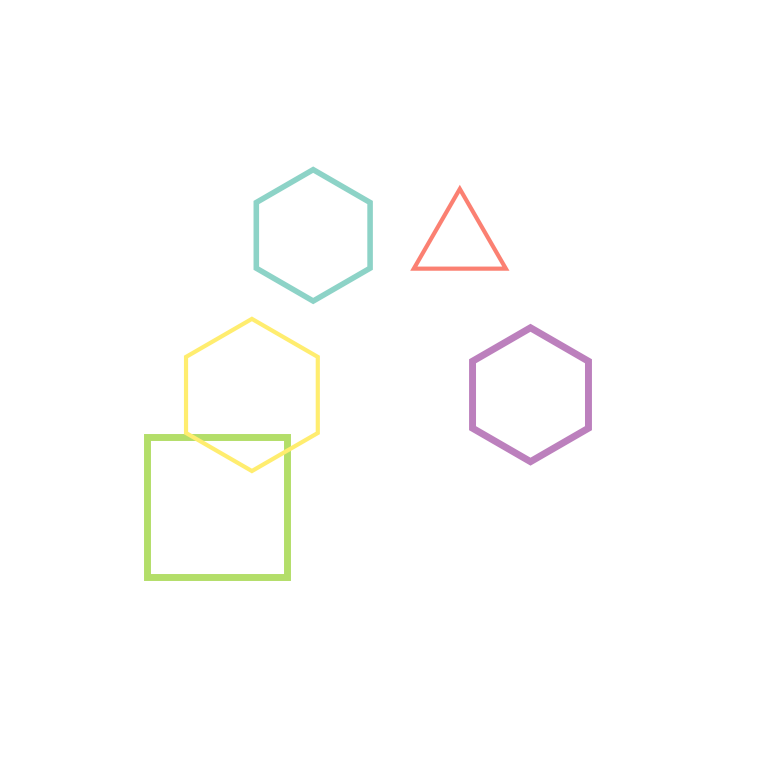[{"shape": "hexagon", "thickness": 2, "radius": 0.43, "center": [0.407, 0.694]}, {"shape": "triangle", "thickness": 1.5, "radius": 0.35, "center": [0.597, 0.686]}, {"shape": "square", "thickness": 2.5, "radius": 0.45, "center": [0.282, 0.341]}, {"shape": "hexagon", "thickness": 2.5, "radius": 0.43, "center": [0.689, 0.487]}, {"shape": "hexagon", "thickness": 1.5, "radius": 0.49, "center": [0.327, 0.487]}]